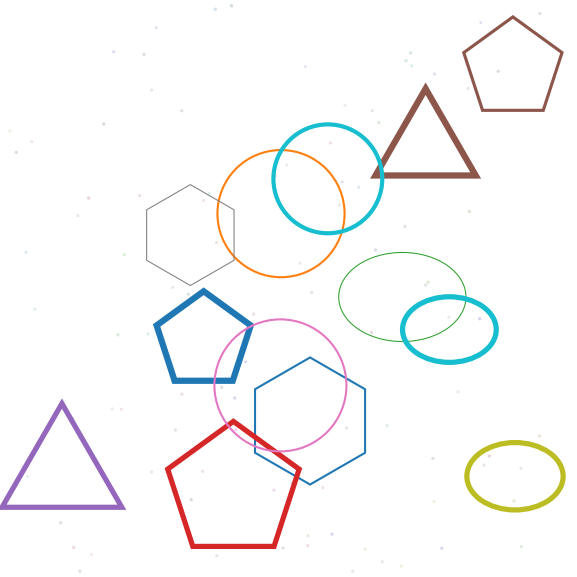[{"shape": "pentagon", "thickness": 3, "radius": 0.43, "center": [0.353, 0.409]}, {"shape": "hexagon", "thickness": 1, "radius": 0.55, "center": [0.537, 0.27]}, {"shape": "circle", "thickness": 1, "radius": 0.55, "center": [0.487, 0.629]}, {"shape": "oval", "thickness": 0.5, "radius": 0.55, "center": [0.697, 0.485]}, {"shape": "pentagon", "thickness": 2.5, "radius": 0.6, "center": [0.404, 0.15]}, {"shape": "triangle", "thickness": 2.5, "radius": 0.6, "center": [0.107, 0.181]}, {"shape": "pentagon", "thickness": 1.5, "radius": 0.45, "center": [0.888, 0.88]}, {"shape": "triangle", "thickness": 3, "radius": 0.5, "center": [0.737, 0.745]}, {"shape": "circle", "thickness": 1, "radius": 0.57, "center": [0.486, 0.332]}, {"shape": "hexagon", "thickness": 0.5, "radius": 0.44, "center": [0.33, 0.592]}, {"shape": "oval", "thickness": 2.5, "radius": 0.42, "center": [0.892, 0.174]}, {"shape": "oval", "thickness": 2.5, "radius": 0.41, "center": [0.778, 0.428]}, {"shape": "circle", "thickness": 2, "radius": 0.47, "center": [0.568, 0.689]}]